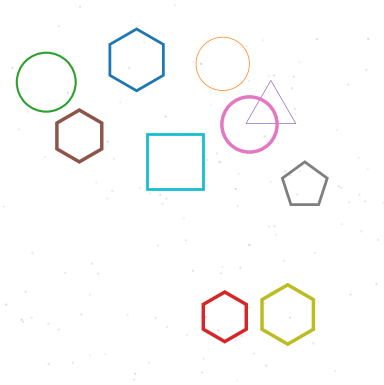[{"shape": "hexagon", "thickness": 2, "radius": 0.4, "center": [0.355, 0.844]}, {"shape": "circle", "thickness": 0.5, "radius": 0.35, "center": [0.579, 0.834]}, {"shape": "circle", "thickness": 1.5, "radius": 0.38, "center": [0.12, 0.787]}, {"shape": "hexagon", "thickness": 2.5, "radius": 0.32, "center": [0.584, 0.177]}, {"shape": "triangle", "thickness": 0.5, "radius": 0.37, "center": [0.704, 0.717]}, {"shape": "hexagon", "thickness": 2.5, "radius": 0.34, "center": [0.206, 0.647]}, {"shape": "circle", "thickness": 2.5, "radius": 0.36, "center": [0.648, 0.677]}, {"shape": "pentagon", "thickness": 2, "radius": 0.31, "center": [0.792, 0.518]}, {"shape": "hexagon", "thickness": 2.5, "radius": 0.39, "center": [0.747, 0.183]}, {"shape": "square", "thickness": 2, "radius": 0.36, "center": [0.455, 0.581]}]